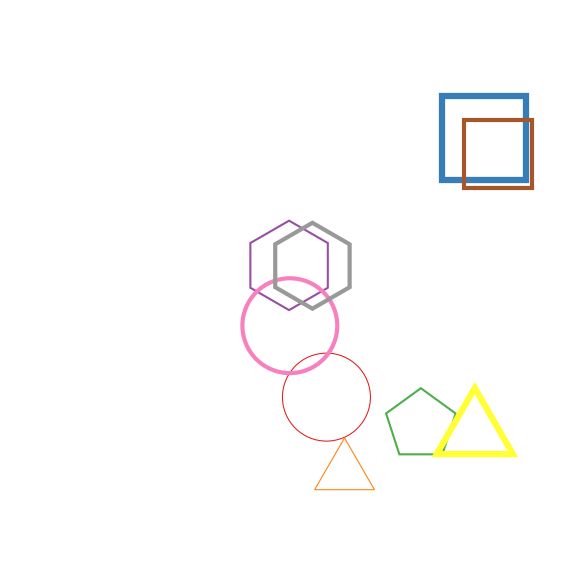[{"shape": "circle", "thickness": 0.5, "radius": 0.38, "center": [0.565, 0.311]}, {"shape": "square", "thickness": 3, "radius": 0.36, "center": [0.838, 0.76]}, {"shape": "pentagon", "thickness": 1, "radius": 0.32, "center": [0.729, 0.264]}, {"shape": "hexagon", "thickness": 1, "radius": 0.39, "center": [0.501, 0.54]}, {"shape": "triangle", "thickness": 0.5, "radius": 0.3, "center": [0.597, 0.181]}, {"shape": "triangle", "thickness": 3, "radius": 0.38, "center": [0.822, 0.251]}, {"shape": "square", "thickness": 2, "radius": 0.3, "center": [0.863, 0.733]}, {"shape": "circle", "thickness": 2, "radius": 0.41, "center": [0.502, 0.435]}, {"shape": "hexagon", "thickness": 2, "radius": 0.37, "center": [0.541, 0.539]}]